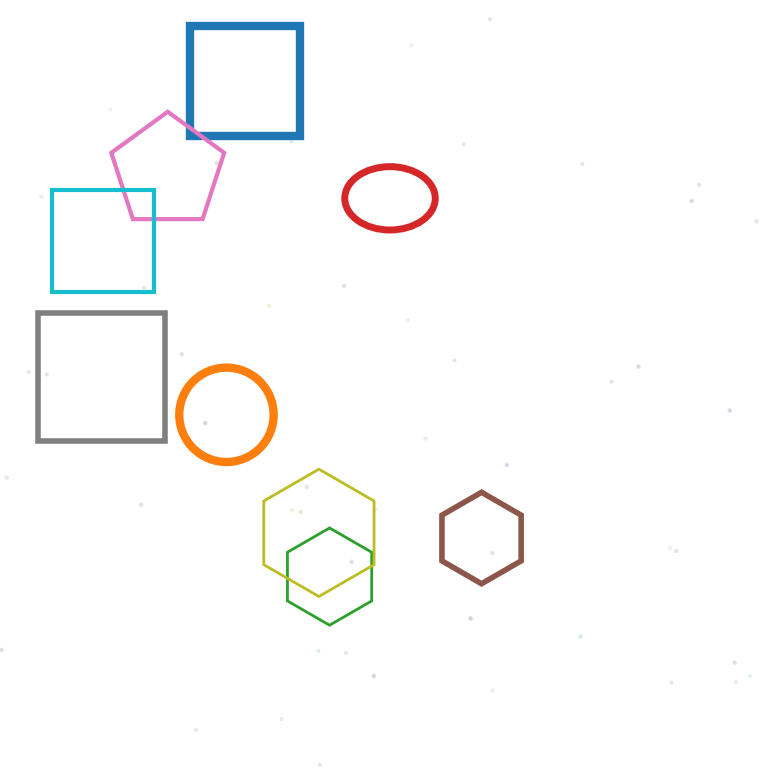[{"shape": "square", "thickness": 3, "radius": 0.36, "center": [0.318, 0.895]}, {"shape": "circle", "thickness": 3, "radius": 0.31, "center": [0.294, 0.461]}, {"shape": "hexagon", "thickness": 1, "radius": 0.32, "center": [0.428, 0.251]}, {"shape": "oval", "thickness": 2.5, "radius": 0.29, "center": [0.506, 0.742]}, {"shape": "hexagon", "thickness": 2, "radius": 0.3, "center": [0.625, 0.301]}, {"shape": "pentagon", "thickness": 1.5, "radius": 0.39, "center": [0.218, 0.778]}, {"shape": "square", "thickness": 2, "radius": 0.41, "center": [0.132, 0.51]}, {"shape": "hexagon", "thickness": 1, "radius": 0.41, "center": [0.414, 0.308]}, {"shape": "square", "thickness": 1.5, "radius": 0.33, "center": [0.134, 0.687]}]